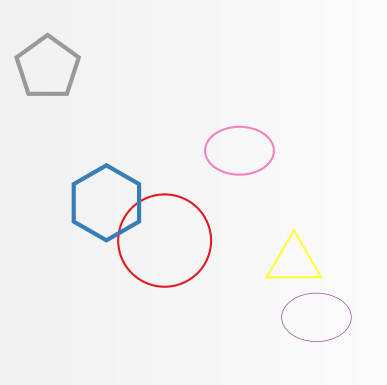[{"shape": "circle", "thickness": 1.5, "radius": 0.6, "center": [0.425, 0.375]}, {"shape": "hexagon", "thickness": 3, "radius": 0.49, "center": [0.275, 0.473]}, {"shape": "oval", "thickness": 0.5, "radius": 0.45, "center": [0.817, 0.176]}, {"shape": "triangle", "thickness": 1.5, "radius": 0.41, "center": [0.759, 0.32]}, {"shape": "oval", "thickness": 1.5, "radius": 0.44, "center": [0.618, 0.609]}, {"shape": "pentagon", "thickness": 3, "radius": 0.42, "center": [0.123, 0.825]}]